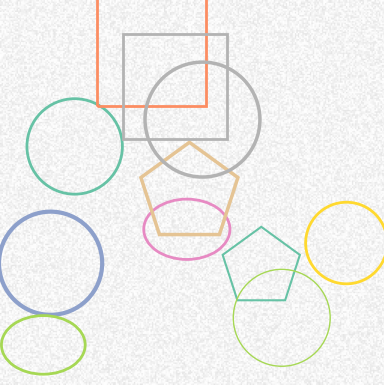[{"shape": "circle", "thickness": 2, "radius": 0.62, "center": [0.194, 0.62]}, {"shape": "pentagon", "thickness": 1.5, "radius": 0.53, "center": [0.679, 0.305]}, {"shape": "square", "thickness": 2, "radius": 0.71, "center": [0.394, 0.867]}, {"shape": "circle", "thickness": 3, "radius": 0.67, "center": [0.131, 0.316]}, {"shape": "oval", "thickness": 2, "radius": 0.56, "center": [0.485, 0.404]}, {"shape": "circle", "thickness": 1, "radius": 0.63, "center": [0.732, 0.175]}, {"shape": "oval", "thickness": 2, "radius": 0.54, "center": [0.113, 0.104]}, {"shape": "circle", "thickness": 2, "radius": 0.53, "center": [0.9, 0.369]}, {"shape": "pentagon", "thickness": 2.5, "radius": 0.66, "center": [0.492, 0.498]}, {"shape": "circle", "thickness": 2.5, "radius": 0.75, "center": [0.526, 0.689]}, {"shape": "square", "thickness": 2, "radius": 0.68, "center": [0.454, 0.775]}]